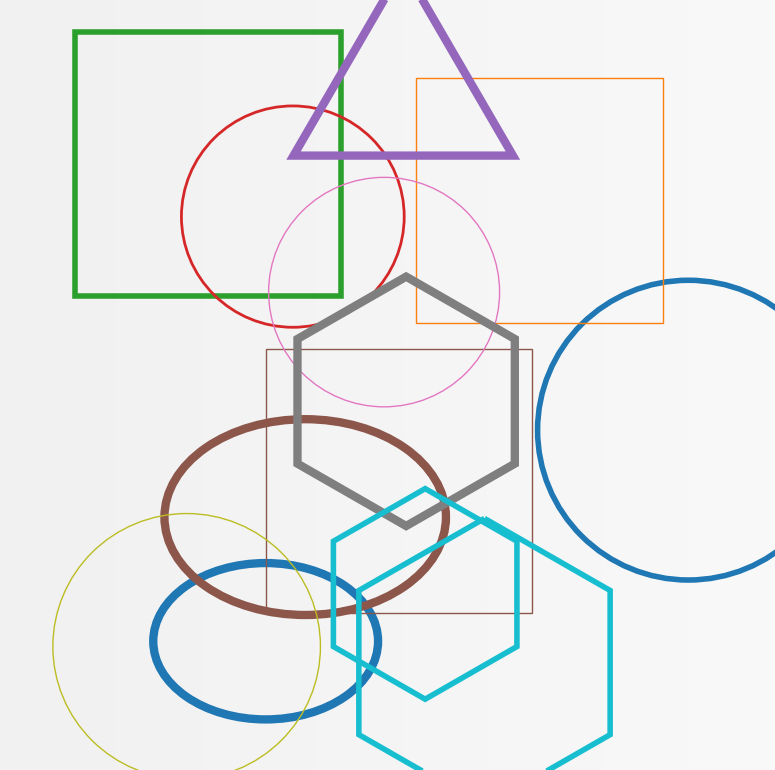[{"shape": "oval", "thickness": 3, "radius": 0.73, "center": [0.343, 0.167]}, {"shape": "circle", "thickness": 2, "radius": 0.97, "center": [0.888, 0.441]}, {"shape": "square", "thickness": 0.5, "radius": 0.79, "center": [0.696, 0.739]}, {"shape": "square", "thickness": 2, "radius": 0.86, "center": [0.268, 0.787]}, {"shape": "circle", "thickness": 1, "radius": 0.72, "center": [0.378, 0.719]}, {"shape": "triangle", "thickness": 3, "radius": 0.82, "center": [0.52, 0.88]}, {"shape": "oval", "thickness": 3, "radius": 0.91, "center": [0.394, 0.328]}, {"shape": "square", "thickness": 0.5, "radius": 0.86, "center": [0.515, 0.375]}, {"shape": "circle", "thickness": 0.5, "radius": 0.75, "center": [0.496, 0.621]}, {"shape": "hexagon", "thickness": 3, "radius": 0.81, "center": [0.524, 0.479]}, {"shape": "circle", "thickness": 0.5, "radius": 0.86, "center": [0.241, 0.16]}, {"shape": "hexagon", "thickness": 2, "radius": 0.94, "center": [0.625, 0.14]}, {"shape": "hexagon", "thickness": 2, "radius": 0.68, "center": [0.549, 0.229]}]